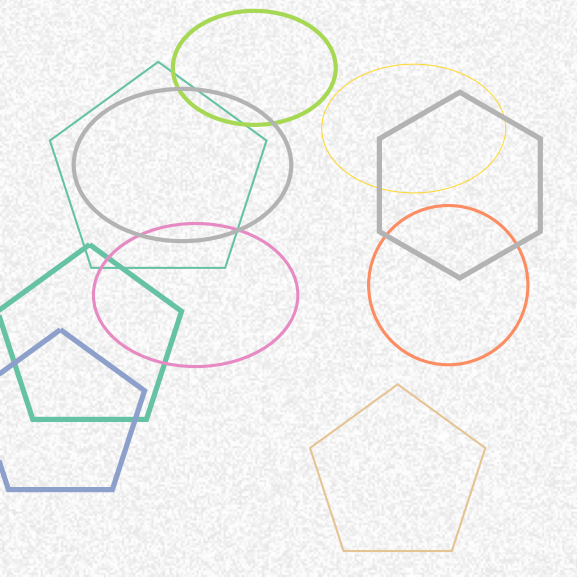[{"shape": "pentagon", "thickness": 1, "radius": 0.99, "center": [0.274, 0.695]}, {"shape": "pentagon", "thickness": 2.5, "radius": 0.84, "center": [0.155, 0.408]}, {"shape": "circle", "thickness": 1.5, "radius": 0.69, "center": [0.776, 0.505]}, {"shape": "pentagon", "thickness": 2.5, "radius": 0.77, "center": [0.105, 0.275]}, {"shape": "oval", "thickness": 1.5, "radius": 0.88, "center": [0.339, 0.488]}, {"shape": "oval", "thickness": 2, "radius": 0.71, "center": [0.44, 0.882]}, {"shape": "oval", "thickness": 0.5, "radius": 0.8, "center": [0.716, 0.777]}, {"shape": "pentagon", "thickness": 1, "radius": 0.8, "center": [0.689, 0.174]}, {"shape": "hexagon", "thickness": 2.5, "radius": 0.8, "center": [0.796, 0.679]}, {"shape": "oval", "thickness": 2, "radius": 0.94, "center": [0.316, 0.713]}]